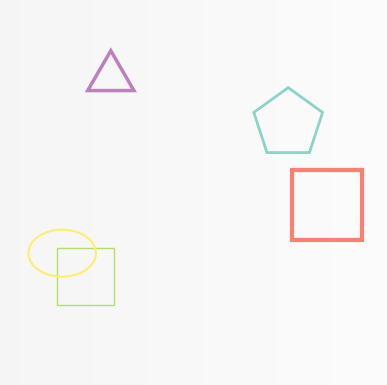[{"shape": "pentagon", "thickness": 2, "radius": 0.47, "center": [0.744, 0.679]}, {"shape": "square", "thickness": 3, "radius": 0.45, "center": [0.843, 0.467]}, {"shape": "square", "thickness": 1, "radius": 0.37, "center": [0.221, 0.282]}, {"shape": "triangle", "thickness": 2.5, "radius": 0.34, "center": [0.286, 0.799]}, {"shape": "oval", "thickness": 1.5, "radius": 0.44, "center": [0.16, 0.342]}]